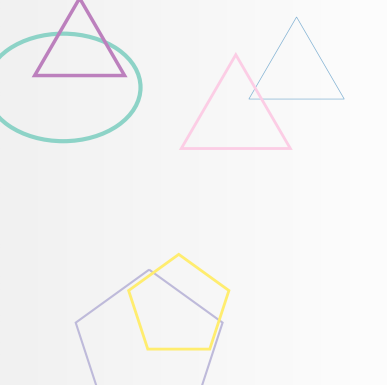[{"shape": "oval", "thickness": 3, "radius": 1.0, "center": [0.163, 0.773]}, {"shape": "pentagon", "thickness": 1.5, "radius": 1.0, "center": [0.385, 0.1]}, {"shape": "triangle", "thickness": 0.5, "radius": 0.71, "center": [0.765, 0.814]}, {"shape": "triangle", "thickness": 2, "radius": 0.81, "center": [0.609, 0.695]}, {"shape": "triangle", "thickness": 2.5, "radius": 0.67, "center": [0.205, 0.871]}, {"shape": "pentagon", "thickness": 2, "radius": 0.68, "center": [0.461, 0.203]}]